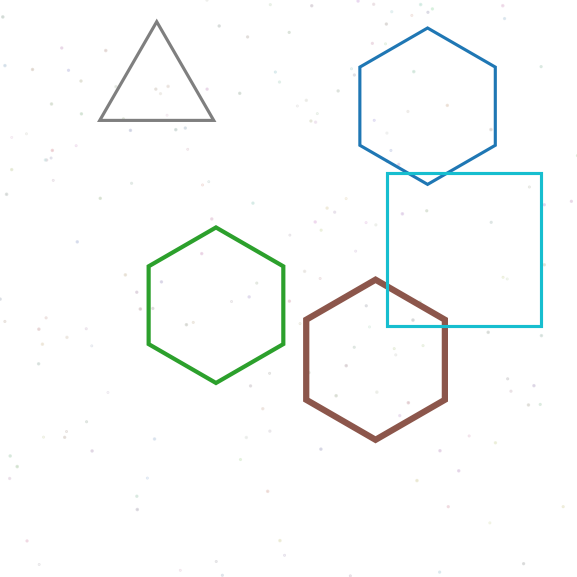[{"shape": "hexagon", "thickness": 1.5, "radius": 0.68, "center": [0.74, 0.815]}, {"shape": "hexagon", "thickness": 2, "radius": 0.67, "center": [0.374, 0.471]}, {"shape": "hexagon", "thickness": 3, "radius": 0.69, "center": [0.65, 0.376]}, {"shape": "triangle", "thickness": 1.5, "radius": 0.57, "center": [0.271, 0.848]}, {"shape": "square", "thickness": 1.5, "radius": 0.66, "center": [0.803, 0.567]}]